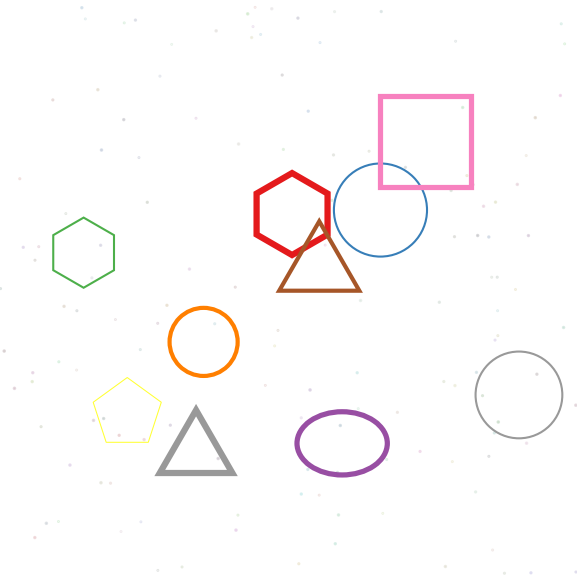[{"shape": "hexagon", "thickness": 3, "radius": 0.35, "center": [0.506, 0.628]}, {"shape": "circle", "thickness": 1, "radius": 0.4, "center": [0.659, 0.635]}, {"shape": "hexagon", "thickness": 1, "radius": 0.3, "center": [0.145, 0.562]}, {"shape": "oval", "thickness": 2.5, "radius": 0.39, "center": [0.592, 0.231]}, {"shape": "circle", "thickness": 2, "radius": 0.29, "center": [0.353, 0.407]}, {"shape": "pentagon", "thickness": 0.5, "radius": 0.31, "center": [0.22, 0.283]}, {"shape": "triangle", "thickness": 2, "radius": 0.4, "center": [0.553, 0.536]}, {"shape": "square", "thickness": 2.5, "radius": 0.39, "center": [0.736, 0.754]}, {"shape": "triangle", "thickness": 3, "radius": 0.36, "center": [0.34, 0.216]}, {"shape": "circle", "thickness": 1, "radius": 0.38, "center": [0.899, 0.315]}]